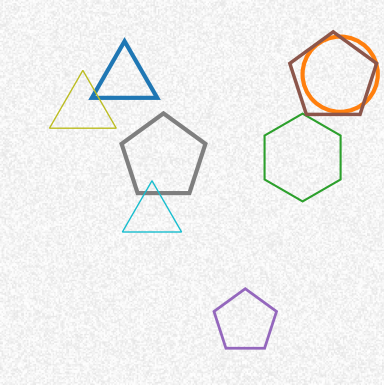[{"shape": "triangle", "thickness": 3, "radius": 0.49, "center": [0.324, 0.795]}, {"shape": "circle", "thickness": 3, "radius": 0.49, "center": [0.884, 0.807]}, {"shape": "hexagon", "thickness": 1.5, "radius": 0.57, "center": [0.786, 0.591]}, {"shape": "pentagon", "thickness": 2, "radius": 0.43, "center": [0.637, 0.165]}, {"shape": "pentagon", "thickness": 2.5, "radius": 0.59, "center": [0.865, 0.799]}, {"shape": "pentagon", "thickness": 3, "radius": 0.57, "center": [0.425, 0.591]}, {"shape": "triangle", "thickness": 1, "radius": 0.5, "center": [0.215, 0.717]}, {"shape": "triangle", "thickness": 1, "radius": 0.44, "center": [0.395, 0.442]}]